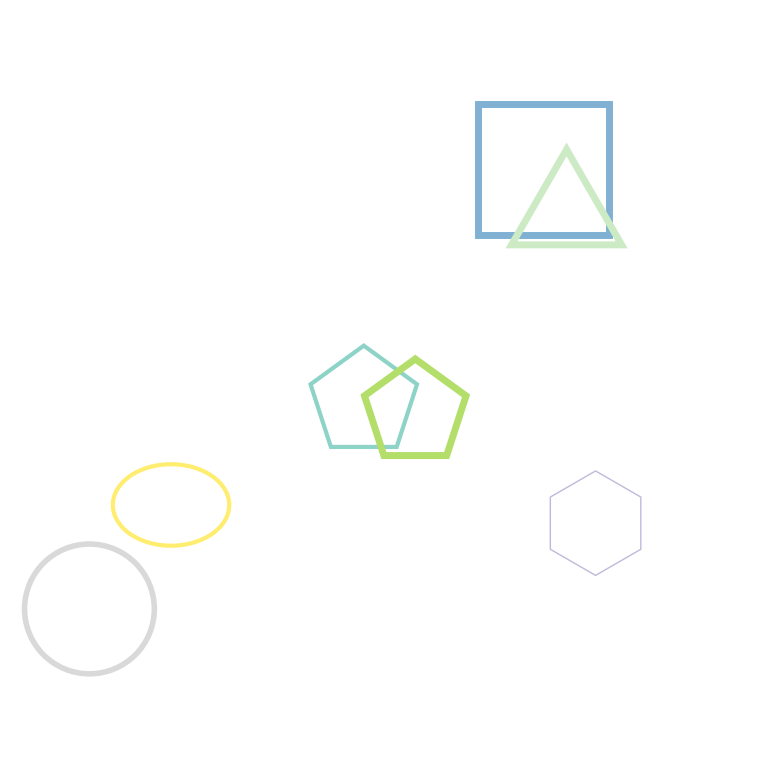[{"shape": "pentagon", "thickness": 1.5, "radius": 0.36, "center": [0.472, 0.478]}, {"shape": "hexagon", "thickness": 0.5, "radius": 0.34, "center": [0.773, 0.321]}, {"shape": "square", "thickness": 2.5, "radius": 0.42, "center": [0.706, 0.78]}, {"shape": "pentagon", "thickness": 2.5, "radius": 0.35, "center": [0.539, 0.464]}, {"shape": "circle", "thickness": 2, "radius": 0.42, "center": [0.116, 0.209]}, {"shape": "triangle", "thickness": 2.5, "radius": 0.41, "center": [0.736, 0.723]}, {"shape": "oval", "thickness": 1.5, "radius": 0.38, "center": [0.222, 0.344]}]